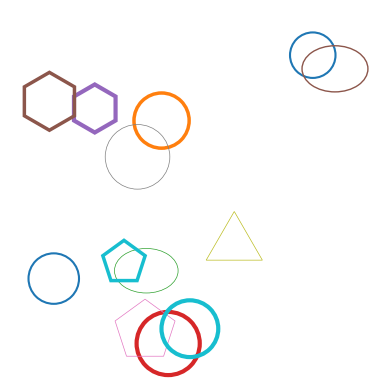[{"shape": "circle", "thickness": 1.5, "radius": 0.33, "center": [0.14, 0.276]}, {"shape": "circle", "thickness": 1.5, "radius": 0.3, "center": [0.812, 0.857]}, {"shape": "circle", "thickness": 2.5, "radius": 0.36, "center": [0.42, 0.687]}, {"shape": "oval", "thickness": 0.5, "radius": 0.41, "center": [0.38, 0.297]}, {"shape": "circle", "thickness": 3, "radius": 0.41, "center": [0.437, 0.108]}, {"shape": "hexagon", "thickness": 3, "radius": 0.31, "center": [0.246, 0.718]}, {"shape": "oval", "thickness": 1, "radius": 0.43, "center": [0.87, 0.821]}, {"shape": "hexagon", "thickness": 2.5, "radius": 0.38, "center": [0.128, 0.737]}, {"shape": "pentagon", "thickness": 0.5, "radius": 0.41, "center": [0.377, 0.141]}, {"shape": "circle", "thickness": 0.5, "radius": 0.42, "center": [0.357, 0.593]}, {"shape": "triangle", "thickness": 0.5, "radius": 0.42, "center": [0.608, 0.366]}, {"shape": "circle", "thickness": 3, "radius": 0.37, "center": [0.493, 0.146]}, {"shape": "pentagon", "thickness": 2.5, "radius": 0.29, "center": [0.322, 0.318]}]